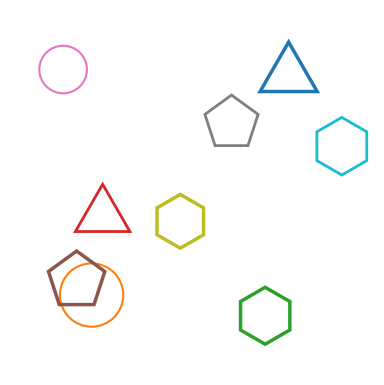[{"shape": "triangle", "thickness": 2.5, "radius": 0.43, "center": [0.75, 0.805]}, {"shape": "circle", "thickness": 1.5, "radius": 0.41, "center": [0.238, 0.234]}, {"shape": "hexagon", "thickness": 2.5, "radius": 0.37, "center": [0.689, 0.18]}, {"shape": "triangle", "thickness": 2, "radius": 0.41, "center": [0.267, 0.44]}, {"shape": "pentagon", "thickness": 2.5, "radius": 0.38, "center": [0.199, 0.271]}, {"shape": "circle", "thickness": 1.5, "radius": 0.31, "center": [0.164, 0.819]}, {"shape": "pentagon", "thickness": 2, "radius": 0.36, "center": [0.601, 0.68]}, {"shape": "hexagon", "thickness": 2.5, "radius": 0.35, "center": [0.468, 0.425]}, {"shape": "hexagon", "thickness": 2, "radius": 0.37, "center": [0.888, 0.62]}]